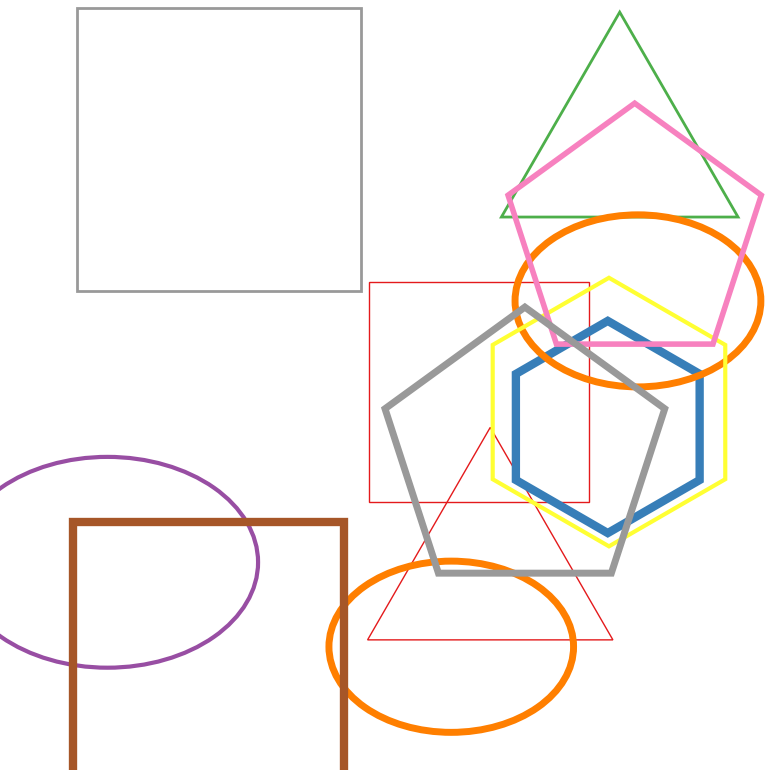[{"shape": "square", "thickness": 0.5, "radius": 0.71, "center": [0.622, 0.491]}, {"shape": "triangle", "thickness": 0.5, "radius": 0.92, "center": [0.637, 0.261]}, {"shape": "hexagon", "thickness": 3, "radius": 0.69, "center": [0.789, 0.445]}, {"shape": "triangle", "thickness": 1, "radius": 0.89, "center": [0.805, 0.807]}, {"shape": "oval", "thickness": 1.5, "radius": 0.98, "center": [0.14, 0.27]}, {"shape": "oval", "thickness": 2.5, "radius": 0.79, "center": [0.586, 0.16]}, {"shape": "oval", "thickness": 2.5, "radius": 0.8, "center": [0.829, 0.609]}, {"shape": "hexagon", "thickness": 1.5, "radius": 0.87, "center": [0.791, 0.465]}, {"shape": "square", "thickness": 3, "radius": 0.88, "center": [0.271, 0.147]}, {"shape": "pentagon", "thickness": 2, "radius": 0.86, "center": [0.824, 0.693]}, {"shape": "pentagon", "thickness": 2.5, "radius": 0.96, "center": [0.682, 0.41]}, {"shape": "square", "thickness": 1, "radius": 0.92, "center": [0.284, 0.806]}]